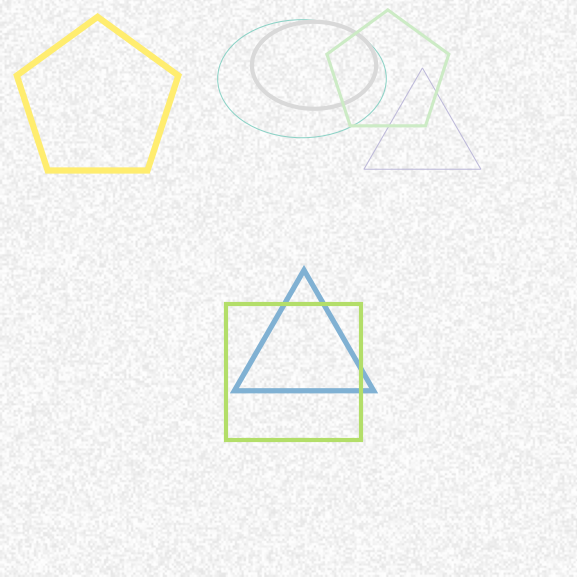[{"shape": "oval", "thickness": 0.5, "radius": 0.73, "center": [0.523, 0.863]}, {"shape": "triangle", "thickness": 0.5, "radius": 0.58, "center": [0.731, 0.765]}, {"shape": "triangle", "thickness": 2.5, "radius": 0.7, "center": [0.526, 0.392]}, {"shape": "square", "thickness": 2, "radius": 0.59, "center": [0.509, 0.355]}, {"shape": "oval", "thickness": 2, "radius": 0.54, "center": [0.544, 0.886]}, {"shape": "pentagon", "thickness": 1.5, "radius": 0.55, "center": [0.672, 0.871]}, {"shape": "pentagon", "thickness": 3, "radius": 0.74, "center": [0.169, 0.823]}]